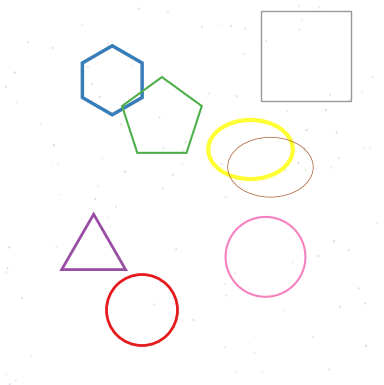[{"shape": "circle", "thickness": 2, "radius": 0.46, "center": [0.369, 0.195]}, {"shape": "hexagon", "thickness": 2.5, "radius": 0.45, "center": [0.292, 0.792]}, {"shape": "pentagon", "thickness": 1.5, "radius": 0.54, "center": [0.421, 0.691]}, {"shape": "triangle", "thickness": 2, "radius": 0.48, "center": [0.243, 0.348]}, {"shape": "oval", "thickness": 3, "radius": 0.55, "center": [0.651, 0.612]}, {"shape": "oval", "thickness": 0.5, "radius": 0.56, "center": [0.703, 0.566]}, {"shape": "circle", "thickness": 1.5, "radius": 0.52, "center": [0.69, 0.333]}, {"shape": "square", "thickness": 1, "radius": 0.58, "center": [0.795, 0.855]}]